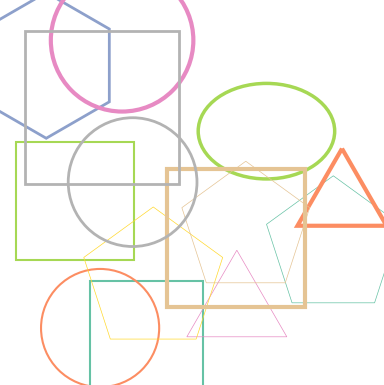[{"shape": "square", "thickness": 1.5, "radius": 0.74, "center": [0.38, 0.122]}, {"shape": "pentagon", "thickness": 0.5, "radius": 0.91, "center": [0.866, 0.361]}, {"shape": "triangle", "thickness": 3, "radius": 0.67, "center": [0.888, 0.48]}, {"shape": "circle", "thickness": 1.5, "radius": 0.77, "center": [0.26, 0.148]}, {"shape": "hexagon", "thickness": 2, "radius": 0.95, "center": [0.12, 0.83]}, {"shape": "triangle", "thickness": 0.5, "radius": 0.75, "center": [0.615, 0.2]}, {"shape": "circle", "thickness": 3, "radius": 0.93, "center": [0.317, 0.895]}, {"shape": "square", "thickness": 1.5, "radius": 0.77, "center": [0.196, 0.478]}, {"shape": "oval", "thickness": 2.5, "radius": 0.89, "center": [0.692, 0.659]}, {"shape": "pentagon", "thickness": 0.5, "radius": 0.95, "center": [0.398, 0.273]}, {"shape": "pentagon", "thickness": 0.5, "radius": 0.87, "center": [0.638, 0.407]}, {"shape": "square", "thickness": 3, "radius": 0.9, "center": [0.613, 0.382]}, {"shape": "circle", "thickness": 2, "radius": 0.84, "center": [0.344, 0.527]}, {"shape": "square", "thickness": 2, "radius": 1.0, "center": [0.265, 0.721]}]